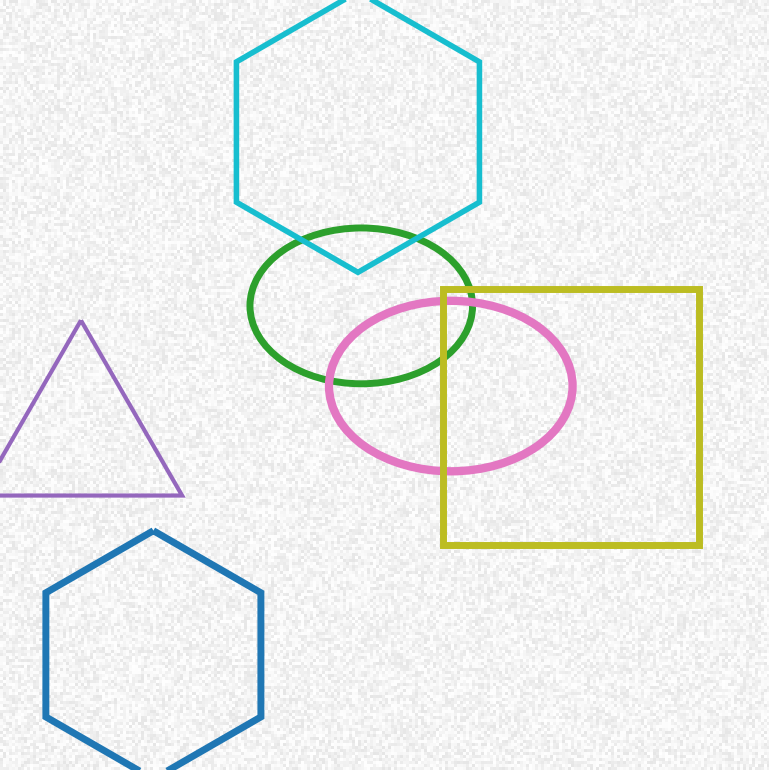[{"shape": "hexagon", "thickness": 2.5, "radius": 0.81, "center": [0.199, 0.15]}, {"shape": "oval", "thickness": 2.5, "radius": 0.72, "center": [0.469, 0.603]}, {"shape": "triangle", "thickness": 1.5, "radius": 0.76, "center": [0.105, 0.432]}, {"shape": "oval", "thickness": 3, "radius": 0.79, "center": [0.585, 0.499]}, {"shape": "square", "thickness": 2.5, "radius": 0.83, "center": [0.741, 0.459]}, {"shape": "hexagon", "thickness": 2, "radius": 0.91, "center": [0.465, 0.829]}]